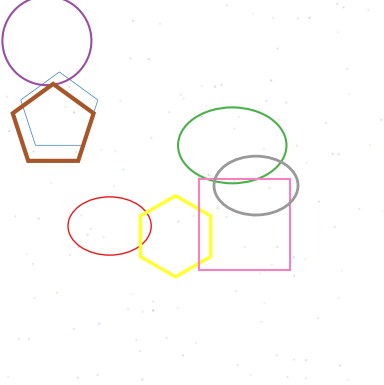[{"shape": "oval", "thickness": 1, "radius": 0.54, "center": [0.285, 0.413]}, {"shape": "pentagon", "thickness": 0.5, "radius": 0.53, "center": [0.154, 0.708]}, {"shape": "oval", "thickness": 1.5, "radius": 0.7, "center": [0.603, 0.622]}, {"shape": "circle", "thickness": 1.5, "radius": 0.58, "center": [0.122, 0.894]}, {"shape": "hexagon", "thickness": 2.5, "radius": 0.53, "center": [0.456, 0.386]}, {"shape": "pentagon", "thickness": 3, "radius": 0.55, "center": [0.138, 0.672]}, {"shape": "square", "thickness": 1.5, "radius": 0.59, "center": [0.636, 0.417]}, {"shape": "oval", "thickness": 2, "radius": 0.55, "center": [0.665, 0.518]}]